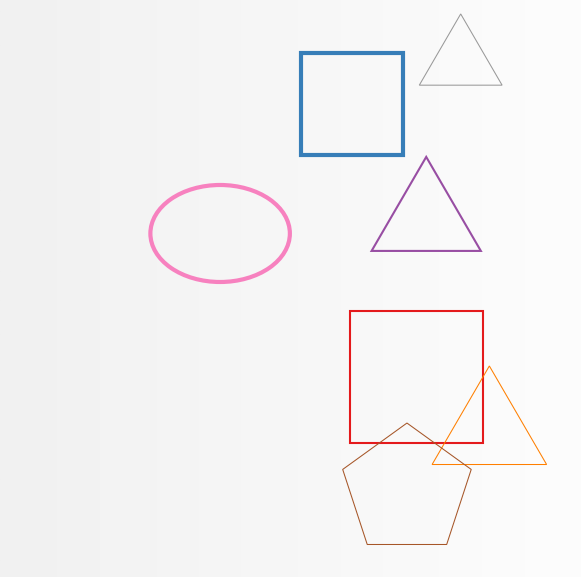[{"shape": "square", "thickness": 1, "radius": 0.57, "center": [0.716, 0.346]}, {"shape": "square", "thickness": 2, "radius": 0.44, "center": [0.606, 0.819]}, {"shape": "triangle", "thickness": 1, "radius": 0.54, "center": [0.733, 0.619]}, {"shape": "triangle", "thickness": 0.5, "radius": 0.57, "center": [0.842, 0.252]}, {"shape": "pentagon", "thickness": 0.5, "radius": 0.58, "center": [0.7, 0.15]}, {"shape": "oval", "thickness": 2, "radius": 0.6, "center": [0.379, 0.595]}, {"shape": "triangle", "thickness": 0.5, "radius": 0.41, "center": [0.793, 0.893]}]